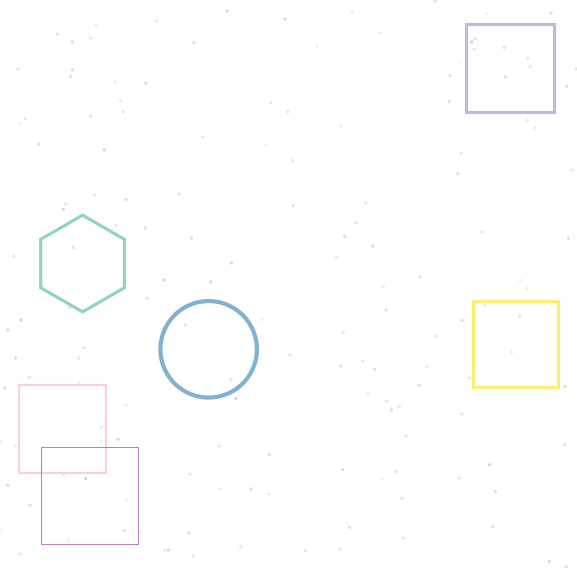[{"shape": "hexagon", "thickness": 1.5, "radius": 0.42, "center": [0.143, 0.543]}, {"shape": "square", "thickness": 1.5, "radius": 0.38, "center": [0.883, 0.881]}, {"shape": "circle", "thickness": 2, "radius": 0.42, "center": [0.361, 0.394]}, {"shape": "square", "thickness": 1, "radius": 0.38, "center": [0.108, 0.256]}, {"shape": "square", "thickness": 0.5, "radius": 0.42, "center": [0.155, 0.142]}, {"shape": "square", "thickness": 1.5, "radius": 0.37, "center": [0.893, 0.404]}]